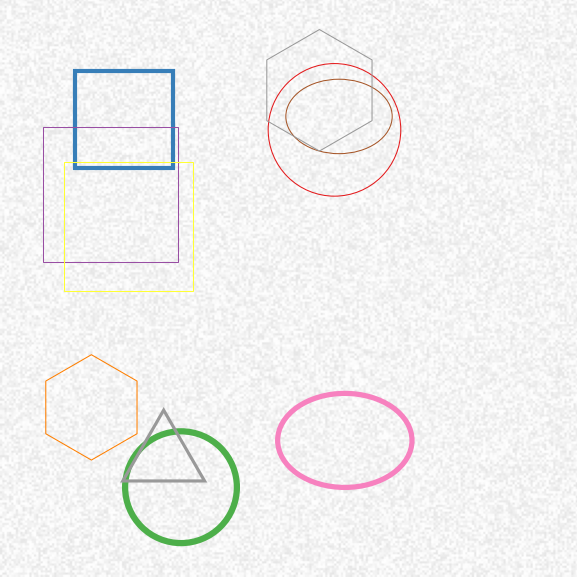[{"shape": "circle", "thickness": 0.5, "radius": 0.57, "center": [0.579, 0.774]}, {"shape": "square", "thickness": 2, "radius": 0.42, "center": [0.215, 0.792]}, {"shape": "circle", "thickness": 3, "radius": 0.48, "center": [0.313, 0.155]}, {"shape": "square", "thickness": 0.5, "radius": 0.58, "center": [0.191, 0.662]}, {"shape": "hexagon", "thickness": 0.5, "radius": 0.46, "center": [0.158, 0.294]}, {"shape": "square", "thickness": 0.5, "radius": 0.56, "center": [0.223, 0.607]}, {"shape": "oval", "thickness": 0.5, "radius": 0.46, "center": [0.587, 0.797]}, {"shape": "oval", "thickness": 2.5, "radius": 0.58, "center": [0.597, 0.237]}, {"shape": "hexagon", "thickness": 0.5, "radius": 0.53, "center": [0.553, 0.843]}, {"shape": "triangle", "thickness": 1.5, "radius": 0.41, "center": [0.283, 0.207]}]